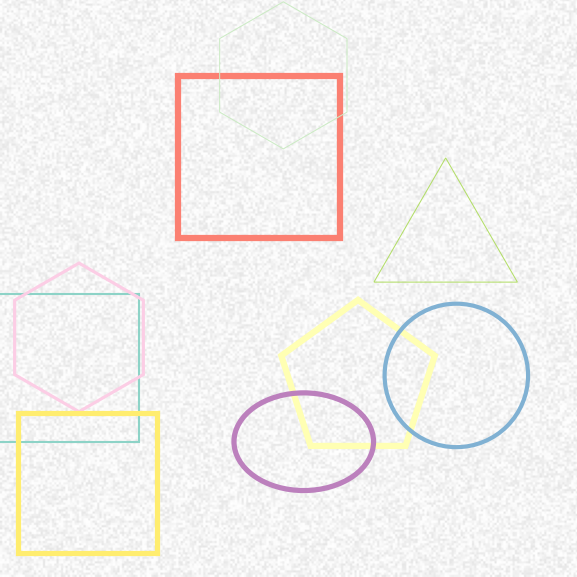[{"shape": "square", "thickness": 1, "radius": 0.64, "center": [0.112, 0.362]}, {"shape": "pentagon", "thickness": 3, "radius": 0.7, "center": [0.62, 0.34]}, {"shape": "square", "thickness": 3, "radius": 0.7, "center": [0.448, 0.728]}, {"shape": "circle", "thickness": 2, "radius": 0.62, "center": [0.79, 0.349]}, {"shape": "triangle", "thickness": 0.5, "radius": 0.72, "center": [0.772, 0.582]}, {"shape": "hexagon", "thickness": 1.5, "radius": 0.64, "center": [0.137, 0.415]}, {"shape": "oval", "thickness": 2.5, "radius": 0.6, "center": [0.526, 0.234]}, {"shape": "hexagon", "thickness": 0.5, "radius": 0.64, "center": [0.491, 0.869]}, {"shape": "square", "thickness": 2.5, "radius": 0.6, "center": [0.151, 0.163]}]